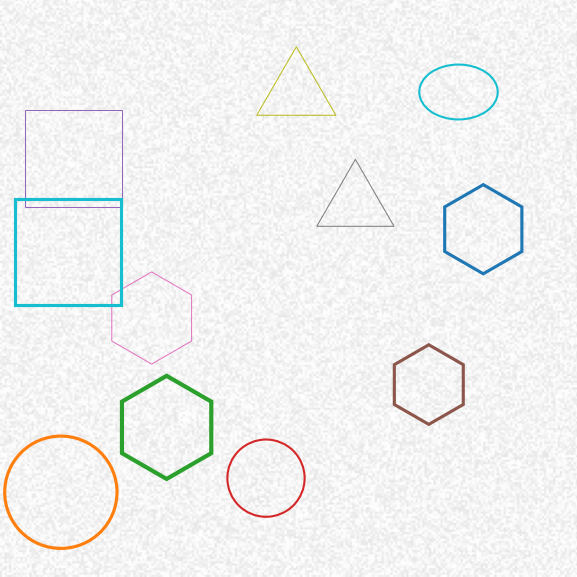[{"shape": "hexagon", "thickness": 1.5, "radius": 0.39, "center": [0.837, 0.602]}, {"shape": "circle", "thickness": 1.5, "radius": 0.49, "center": [0.105, 0.147]}, {"shape": "hexagon", "thickness": 2, "radius": 0.45, "center": [0.289, 0.259]}, {"shape": "circle", "thickness": 1, "radius": 0.33, "center": [0.461, 0.171]}, {"shape": "square", "thickness": 0.5, "radius": 0.42, "center": [0.126, 0.725]}, {"shape": "hexagon", "thickness": 1.5, "radius": 0.34, "center": [0.742, 0.333]}, {"shape": "hexagon", "thickness": 0.5, "radius": 0.4, "center": [0.263, 0.448]}, {"shape": "triangle", "thickness": 0.5, "radius": 0.39, "center": [0.615, 0.646]}, {"shape": "triangle", "thickness": 0.5, "radius": 0.4, "center": [0.513, 0.839]}, {"shape": "square", "thickness": 1.5, "radius": 0.46, "center": [0.118, 0.562]}, {"shape": "oval", "thickness": 1, "radius": 0.34, "center": [0.794, 0.84]}]